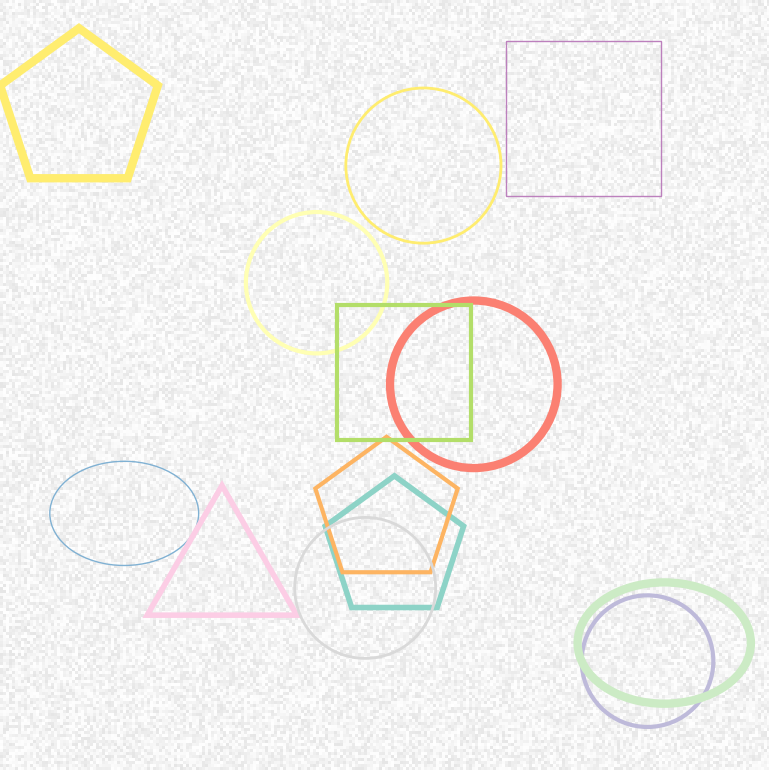[{"shape": "pentagon", "thickness": 2, "radius": 0.47, "center": [0.512, 0.287]}, {"shape": "circle", "thickness": 1.5, "radius": 0.46, "center": [0.411, 0.633]}, {"shape": "circle", "thickness": 1.5, "radius": 0.43, "center": [0.841, 0.141]}, {"shape": "circle", "thickness": 3, "radius": 0.54, "center": [0.615, 0.501]}, {"shape": "oval", "thickness": 0.5, "radius": 0.48, "center": [0.161, 0.333]}, {"shape": "pentagon", "thickness": 1.5, "radius": 0.49, "center": [0.502, 0.336]}, {"shape": "square", "thickness": 1.5, "radius": 0.44, "center": [0.524, 0.516]}, {"shape": "triangle", "thickness": 2, "radius": 0.56, "center": [0.288, 0.257]}, {"shape": "circle", "thickness": 1, "radius": 0.46, "center": [0.474, 0.236]}, {"shape": "square", "thickness": 0.5, "radius": 0.5, "center": [0.757, 0.846]}, {"shape": "oval", "thickness": 3, "radius": 0.56, "center": [0.863, 0.165]}, {"shape": "pentagon", "thickness": 3, "radius": 0.54, "center": [0.103, 0.856]}, {"shape": "circle", "thickness": 1, "radius": 0.5, "center": [0.55, 0.785]}]